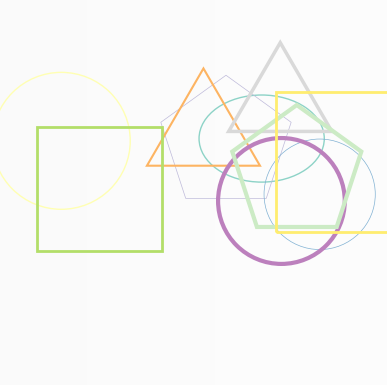[{"shape": "oval", "thickness": 1, "radius": 0.81, "center": [0.675, 0.64]}, {"shape": "circle", "thickness": 1, "radius": 0.89, "center": [0.158, 0.634]}, {"shape": "pentagon", "thickness": 0.5, "radius": 0.88, "center": [0.583, 0.628]}, {"shape": "circle", "thickness": 0.5, "radius": 0.72, "center": [0.825, 0.495]}, {"shape": "triangle", "thickness": 1.5, "radius": 0.84, "center": [0.525, 0.654]}, {"shape": "square", "thickness": 2, "radius": 0.81, "center": [0.257, 0.51]}, {"shape": "triangle", "thickness": 2.5, "radius": 0.77, "center": [0.723, 0.735]}, {"shape": "circle", "thickness": 3, "radius": 0.82, "center": [0.726, 0.478]}, {"shape": "pentagon", "thickness": 3, "radius": 0.88, "center": [0.766, 0.552]}, {"shape": "square", "thickness": 2, "radius": 0.91, "center": [0.895, 0.579]}]